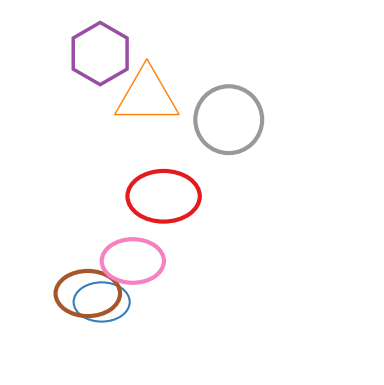[{"shape": "oval", "thickness": 3, "radius": 0.47, "center": [0.425, 0.49]}, {"shape": "oval", "thickness": 1.5, "radius": 0.36, "center": [0.264, 0.216]}, {"shape": "hexagon", "thickness": 2.5, "radius": 0.4, "center": [0.26, 0.861]}, {"shape": "triangle", "thickness": 1, "radius": 0.48, "center": [0.382, 0.751]}, {"shape": "oval", "thickness": 3, "radius": 0.42, "center": [0.228, 0.238]}, {"shape": "oval", "thickness": 3, "radius": 0.4, "center": [0.345, 0.322]}, {"shape": "circle", "thickness": 3, "radius": 0.43, "center": [0.594, 0.689]}]